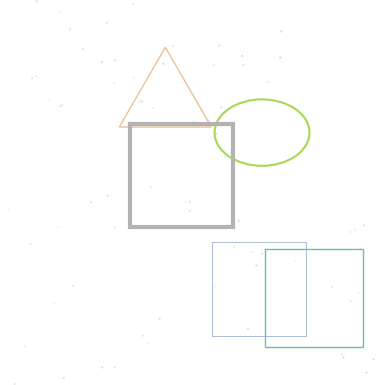[{"shape": "square", "thickness": 1, "radius": 0.64, "center": [0.816, 0.226]}, {"shape": "square", "thickness": 0.5, "radius": 0.61, "center": [0.672, 0.25]}, {"shape": "oval", "thickness": 1.5, "radius": 0.62, "center": [0.681, 0.656]}, {"shape": "triangle", "thickness": 1, "radius": 0.69, "center": [0.429, 0.739]}, {"shape": "square", "thickness": 3, "radius": 0.67, "center": [0.47, 0.544]}]